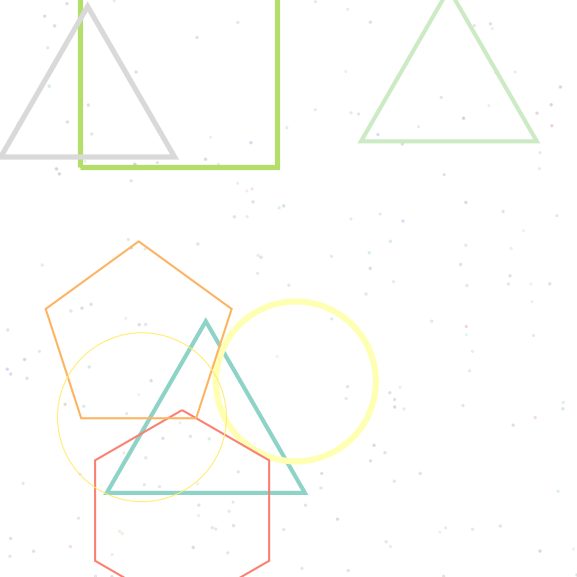[{"shape": "triangle", "thickness": 2, "radius": 0.99, "center": [0.356, 0.245]}, {"shape": "circle", "thickness": 3, "radius": 0.69, "center": [0.512, 0.339]}, {"shape": "hexagon", "thickness": 1, "radius": 0.87, "center": [0.315, 0.115]}, {"shape": "pentagon", "thickness": 1, "radius": 0.85, "center": [0.24, 0.412]}, {"shape": "square", "thickness": 2.5, "radius": 0.85, "center": [0.309, 0.879]}, {"shape": "triangle", "thickness": 2.5, "radius": 0.87, "center": [0.152, 0.814]}, {"shape": "triangle", "thickness": 2, "radius": 0.88, "center": [0.777, 0.842]}, {"shape": "circle", "thickness": 0.5, "radius": 0.73, "center": [0.246, 0.277]}]